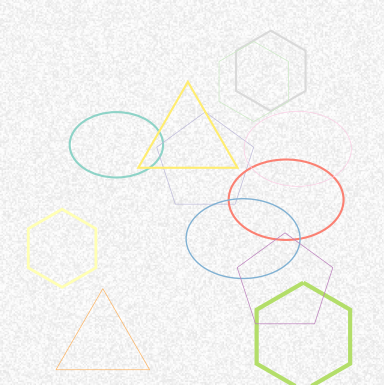[{"shape": "oval", "thickness": 1.5, "radius": 0.61, "center": [0.302, 0.624]}, {"shape": "hexagon", "thickness": 2, "radius": 0.51, "center": [0.161, 0.355]}, {"shape": "pentagon", "thickness": 0.5, "radius": 0.66, "center": [0.533, 0.577]}, {"shape": "oval", "thickness": 1.5, "radius": 0.75, "center": [0.743, 0.481]}, {"shape": "oval", "thickness": 1, "radius": 0.74, "center": [0.631, 0.38]}, {"shape": "triangle", "thickness": 0.5, "radius": 0.7, "center": [0.267, 0.11]}, {"shape": "hexagon", "thickness": 3, "radius": 0.7, "center": [0.788, 0.126]}, {"shape": "oval", "thickness": 0.5, "radius": 0.7, "center": [0.773, 0.613]}, {"shape": "hexagon", "thickness": 1.5, "radius": 0.52, "center": [0.703, 0.816]}, {"shape": "pentagon", "thickness": 0.5, "radius": 0.65, "center": [0.74, 0.265]}, {"shape": "hexagon", "thickness": 0.5, "radius": 0.52, "center": [0.659, 0.788]}, {"shape": "triangle", "thickness": 1.5, "radius": 0.74, "center": [0.488, 0.639]}]